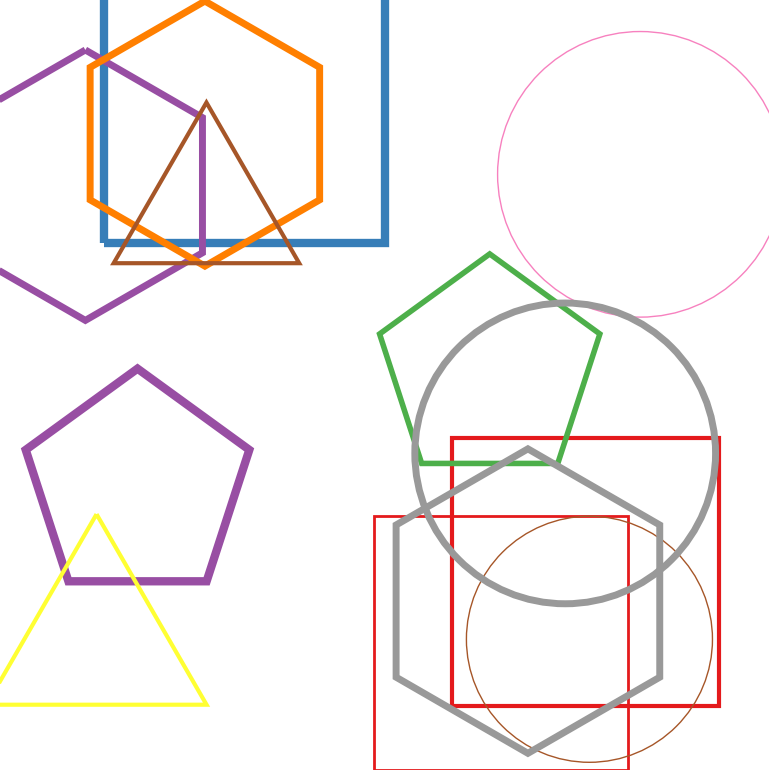[{"shape": "square", "thickness": 1.5, "radius": 0.87, "center": [0.761, 0.257]}, {"shape": "square", "thickness": 1, "radius": 0.82, "center": [0.65, 0.166]}, {"shape": "square", "thickness": 3, "radius": 0.91, "center": [0.318, 0.867]}, {"shape": "pentagon", "thickness": 2, "radius": 0.75, "center": [0.636, 0.52]}, {"shape": "pentagon", "thickness": 3, "radius": 0.76, "center": [0.179, 0.369]}, {"shape": "hexagon", "thickness": 2.5, "radius": 0.88, "center": [0.111, 0.76]}, {"shape": "hexagon", "thickness": 2.5, "radius": 0.86, "center": [0.266, 0.826]}, {"shape": "triangle", "thickness": 1.5, "radius": 0.82, "center": [0.125, 0.167]}, {"shape": "circle", "thickness": 0.5, "radius": 0.8, "center": [0.766, 0.17]}, {"shape": "triangle", "thickness": 1.5, "radius": 0.7, "center": [0.268, 0.728]}, {"shape": "circle", "thickness": 0.5, "radius": 0.93, "center": [0.832, 0.774]}, {"shape": "circle", "thickness": 2.5, "radius": 0.98, "center": [0.734, 0.411]}, {"shape": "hexagon", "thickness": 2.5, "radius": 0.99, "center": [0.686, 0.219]}]